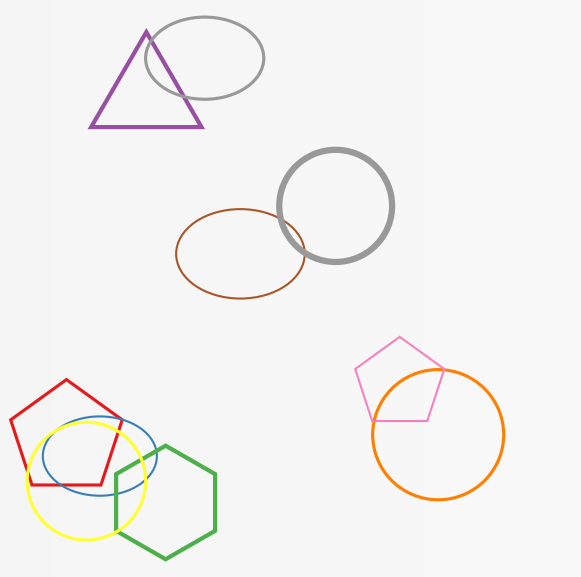[{"shape": "pentagon", "thickness": 1.5, "radius": 0.5, "center": [0.114, 0.241]}, {"shape": "oval", "thickness": 1, "radius": 0.49, "center": [0.172, 0.209]}, {"shape": "hexagon", "thickness": 2, "radius": 0.49, "center": [0.285, 0.129]}, {"shape": "triangle", "thickness": 2, "radius": 0.55, "center": [0.252, 0.834]}, {"shape": "circle", "thickness": 1.5, "radius": 0.56, "center": [0.754, 0.246]}, {"shape": "circle", "thickness": 1.5, "radius": 0.51, "center": [0.149, 0.166]}, {"shape": "oval", "thickness": 1, "radius": 0.55, "center": [0.414, 0.56]}, {"shape": "pentagon", "thickness": 1, "radius": 0.4, "center": [0.688, 0.335]}, {"shape": "oval", "thickness": 1.5, "radius": 0.51, "center": [0.352, 0.898]}, {"shape": "circle", "thickness": 3, "radius": 0.49, "center": [0.578, 0.643]}]